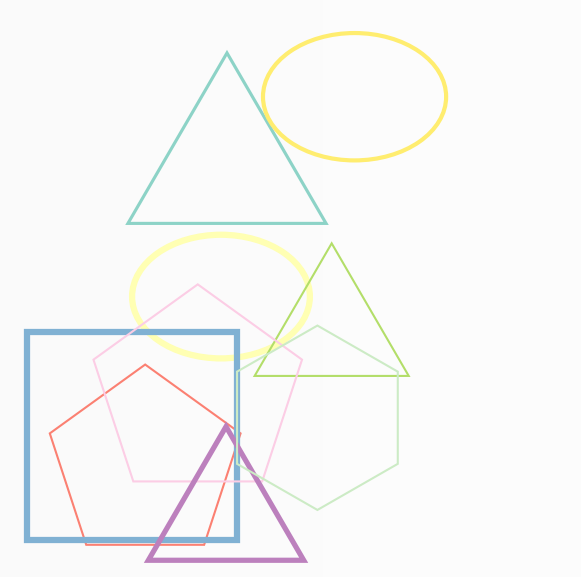[{"shape": "triangle", "thickness": 1.5, "radius": 0.98, "center": [0.391, 0.711]}, {"shape": "oval", "thickness": 3, "radius": 0.76, "center": [0.38, 0.486]}, {"shape": "pentagon", "thickness": 1, "radius": 0.86, "center": [0.25, 0.195]}, {"shape": "square", "thickness": 3, "radius": 0.9, "center": [0.227, 0.244]}, {"shape": "triangle", "thickness": 1, "radius": 0.77, "center": [0.571, 0.425]}, {"shape": "pentagon", "thickness": 1, "radius": 0.94, "center": [0.34, 0.318]}, {"shape": "triangle", "thickness": 2.5, "radius": 0.77, "center": [0.389, 0.106]}, {"shape": "hexagon", "thickness": 1, "radius": 0.8, "center": [0.546, 0.276]}, {"shape": "oval", "thickness": 2, "radius": 0.79, "center": [0.61, 0.832]}]